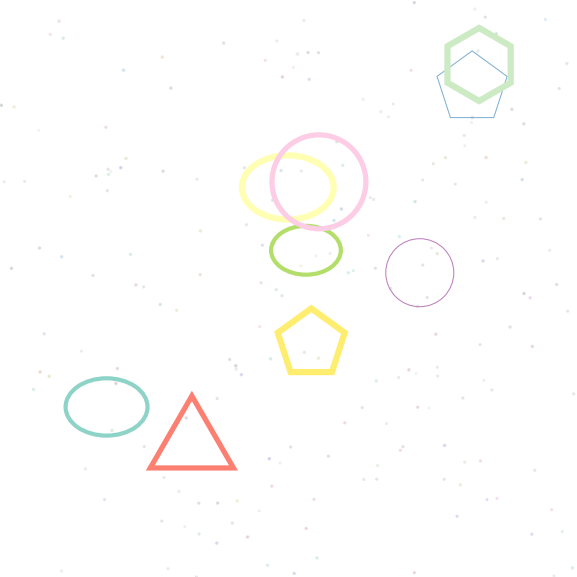[{"shape": "oval", "thickness": 2, "radius": 0.35, "center": [0.184, 0.294]}, {"shape": "oval", "thickness": 3, "radius": 0.4, "center": [0.498, 0.675]}, {"shape": "triangle", "thickness": 2.5, "radius": 0.42, "center": [0.332, 0.23]}, {"shape": "pentagon", "thickness": 0.5, "radius": 0.32, "center": [0.817, 0.847]}, {"shape": "oval", "thickness": 2, "radius": 0.3, "center": [0.53, 0.566]}, {"shape": "circle", "thickness": 2.5, "radius": 0.41, "center": [0.552, 0.684]}, {"shape": "circle", "thickness": 0.5, "radius": 0.29, "center": [0.727, 0.527]}, {"shape": "hexagon", "thickness": 3, "radius": 0.32, "center": [0.83, 0.887]}, {"shape": "pentagon", "thickness": 3, "radius": 0.3, "center": [0.539, 0.404]}]